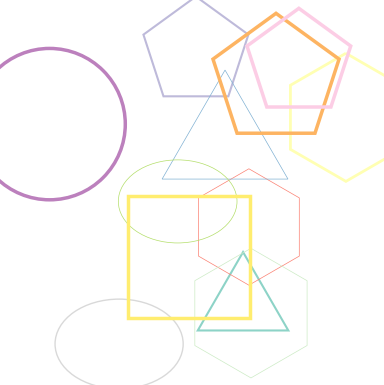[{"shape": "triangle", "thickness": 1.5, "radius": 0.68, "center": [0.631, 0.21]}, {"shape": "hexagon", "thickness": 2, "radius": 0.83, "center": [0.898, 0.695]}, {"shape": "pentagon", "thickness": 1.5, "radius": 0.72, "center": [0.509, 0.866]}, {"shape": "hexagon", "thickness": 0.5, "radius": 0.76, "center": [0.646, 0.41]}, {"shape": "triangle", "thickness": 0.5, "radius": 0.94, "center": [0.585, 0.629]}, {"shape": "pentagon", "thickness": 2.5, "radius": 0.86, "center": [0.717, 0.793]}, {"shape": "oval", "thickness": 0.5, "radius": 0.77, "center": [0.462, 0.477]}, {"shape": "pentagon", "thickness": 2.5, "radius": 0.71, "center": [0.776, 0.837]}, {"shape": "oval", "thickness": 1, "radius": 0.83, "center": [0.309, 0.107]}, {"shape": "circle", "thickness": 2.5, "radius": 0.98, "center": [0.129, 0.678]}, {"shape": "hexagon", "thickness": 0.5, "radius": 0.84, "center": [0.652, 0.187]}, {"shape": "square", "thickness": 2.5, "radius": 0.79, "center": [0.491, 0.332]}]